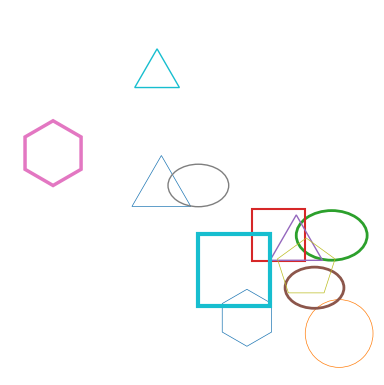[{"shape": "hexagon", "thickness": 0.5, "radius": 0.37, "center": [0.641, 0.175]}, {"shape": "triangle", "thickness": 0.5, "radius": 0.44, "center": [0.419, 0.508]}, {"shape": "circle", "thickness": 0.5, "radius": 0.44, "center": [0.881, 0.134]}, {"shape": "oval", "thickness": 2, "radius": 0.46, "center": [0.862, 0.389]}, {"shape": "square", "thickness": 1.5, "radius": 0.34, "center": [0.723, 0.39]}, {"shape": "triangle", "thickness": 1, "radius": 0.39, "center": [0.77, 0.363]}, {"shape": "oval", "thickness": 2, "radius": 0.38, "center": [0.817, 0.253]}, {"shape": "hexagon", "thickness": 2.5, "radius": 0.42, "center": [0.138, 0.602]}, {"shape": "oval", "thickness": 1, "radius": 0.39, "center": [0.515, 0.518]}, {"shape": "pentagon", "thickness": 0.5, "radius": 0.39, "center": [0.795, 0.303]}, {"shape": "triangle", "thickness": 1, "radius": 0.33, "center": [0.408, 0.806]}, {"shape": "square", "thickness": 3, "radius": 0.47, "center": [0.608, 0.298]}]